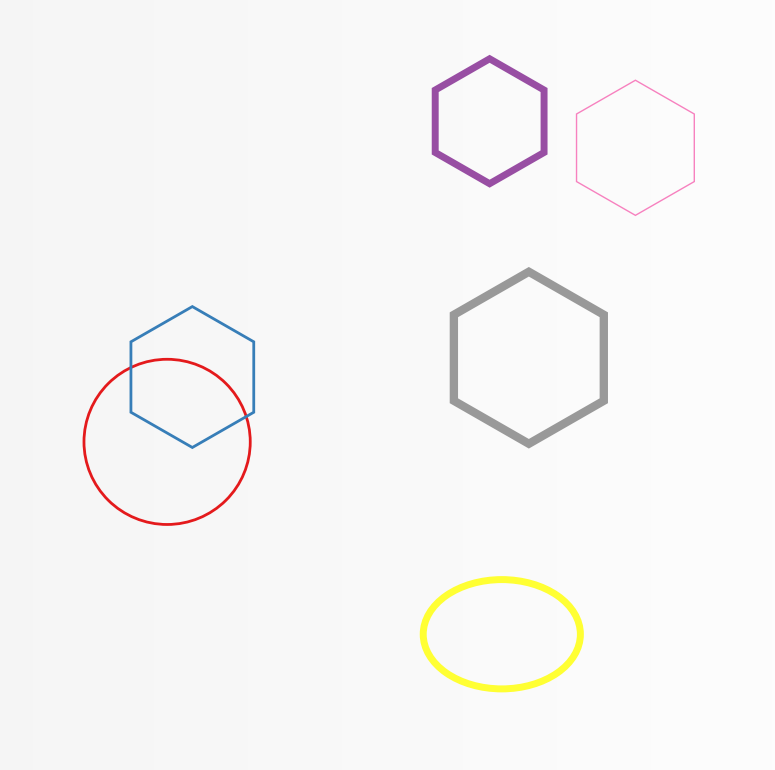[{"shape": "circle", "thickness": 1, "radius": 0.54, "center": [0.216, 0.426]}, {"shape": "hexagon", "thickness": 1, "radius": 0.46, "center": [0.248, 0.51]}, {"shape": "hexagon", "thickness": 2.5, "radius": 0.41, "center": [0.632, 0.843]}, {"shape": "oval", "thickness": 2.5, "radius": 0.51, "center": [0.647, 0.176]}, {"shape": "hexagon", "thickness": 0.5, "radius": 0.44, "center": [0.82, 0.808]}, {"shape": "hexagon", "thickness": 3, "radius": 0.56, "center": [0.682, 0.535]}]